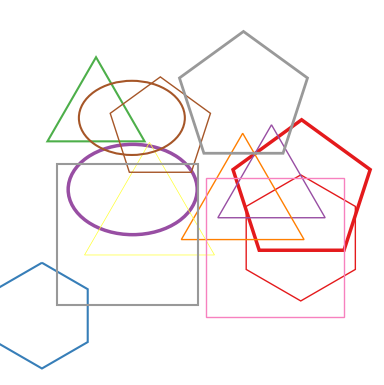[{"shape": "pentagon", "thickness": 2.5, "radius": 0.94, "center": [0.783, 0.502]}, {"shape": "hexagon", "thickness": 1, "radius": 0.82, "center": [0.781, 0.382]}, {"shape": "hexagon", "thickness": 1.5, "radius": 0.69, "center": [0.109, 0.18]}, {"shape": "triangle", "thickness": 1.5, "radius": 0.73, "center": [0.249, 0.706]}, {"shape": "oval", "thickness": 2.5, "radius": 0.84, "center": [0.345, 0.508]}, {"shape": "triangle", "thickness": 1, "radius": 0.8, "center": [0.705, 0.515]}, {"shape": "triangle", "thickness": 1, "radius": 0.92, "center": [0.63, 0.47]}, {"shape": "triangle", "thickness": 0.5, "radius": 0.97, "center": [0.388, 0.435]}, {"shape": "oval", "thickness": 1.5, "radius": 0.69, "center": [0.342, 0.694]}, {"shape": "pentagon", "thickness": 1, "radius": 0.68, "center": [0.416, 0.663]}, {"shape": "square", "thickness": 1, "radius": 0.9, "center": [0.715, 0.357]}, {"shape": "pentagon", "thickness": 2, "radius": 0.87, "center": [0.632, 0.743]}, {"shape": "square", "thickness": 1.5, "radius": 0.91, "center": [0.331, 0.39]}]